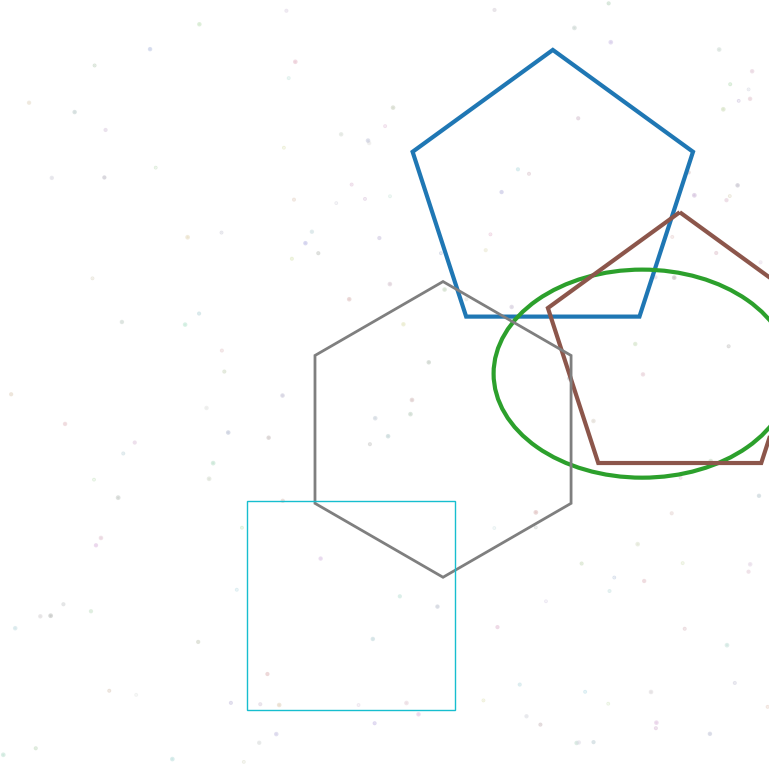[{"shape": "pentagon", "thickness": 1.5, "radius": 0.96, "center": [0.718, 0.744]}, {"shape": "oval", "thickness": 1.5, "radius": 0.97, "center": [0.834, 0.515]}, {"shape": "pentagon", "thickness": 1.5, "radius": 0.9, "center": [0.883, 0.544]}, {"shape": "hexagon", "thickness": 1, "radius": 0.96, "center": [0.575, 0.442]}, {"shape": "square", "thickness": 0.5, "radius": 0.68, "center": [0.456, 0.214]}]